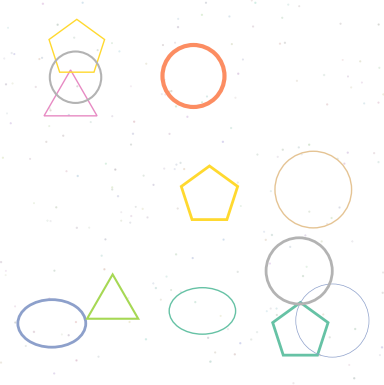[{"shape": "oval", "thickness": 1, "radius": 0.43, "center": [0.526, 0.192]}, {"shape": "pentagon", "thickness": 2, "radius": 0.38, "center": [0.78, 0.139]}, {"shape": "circle", "thickness": 3, "radius": 0.4, "center": [0.503, 0.803]}, {"shape": "circle", "thickness": 0.5, "radius": 0.48, "center": [0.863, 0.167]}, {"shape": "oval", "thickness": 2, "radius": 0.44, "center": [0.135, 0.16]}, {"shape": "triangle", "thickness": 1, "radius": 0.4, "center": [0.183, 0.739]}, {"shape": "triangle", "thickness": 1.5, "radius": 0.38, "center": [0.293, 0.21]}, {"shape": "pentagon", "thickness": 1, "radius": 0.38, "center": [0.199, 0.874]}, {"shape": "pentagon", "thickness": 2, "radius": 0.38, "center": [0.544, 0.492]}, {"shape": "circle", "thickness": 1, "radius": 0.5, "center": [0.814, 0.508]}, {"shape": "circle", "thickness": 1.5, "radius": 0.33, "center": [0.196, 0.799]}, {"shape": "circle", "thickness": 2, "radius": 0.43, "center": [0.777, 0.296]}]